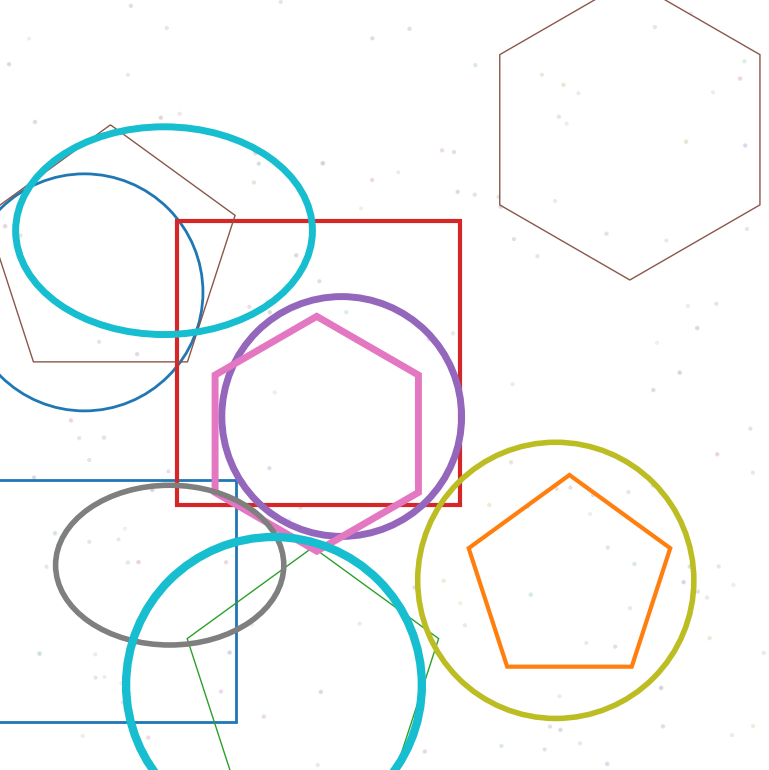[{"shape": "square", "thickness": 1, "radius": 0.79, "center": [0.149, 0.219]}, {"shape": "circle", "thickness": 1, "radius": 0.77, "center": [0.11, 0.62]}, {"shape": "pentagon", "thickness": 1.5, "radius": 0.69, "center": [0.74, 0.246]}, {"shape": "pentagon", "thickness": 0.5, "radius": 0.86, "center": [0.406, 0.118]}, {"shape": "square", "thickness": 1.5, "radius": 0.92, "center": [0.414, 0.529]}, {"shape": "circle", "thickness": 2.5, "radius": 0.78, "center": [0.444, 0.459]}, {"shape": "hexagon", "thickness": 0.5, "radius": 0.98, "center": [0.818, 0.831]}, {"shape": "pentagon", "thickness": 0.5, "radius": 0.85, "center": [0.143, 0.668]}, {"shape": "hexagon", "thickness": 2.5, "radius": 0.76, "center": [0.411, 0.437]}, {"shape": "oval", "thickness": 2, "radius": 0.74, "center": [0.22, 0.266]}, {"shape": "circle", "thickness": 2, "radius": 0.9, "center": [0.722, 0.246]}, {"shape": "circle", "thickness": 3, "radius": 0.96, "center": [0.356, 0.111]}, {"shape": "oval", "thickness": 2.5, "radius": 0.96, "center": [0.213, 0.7]}]